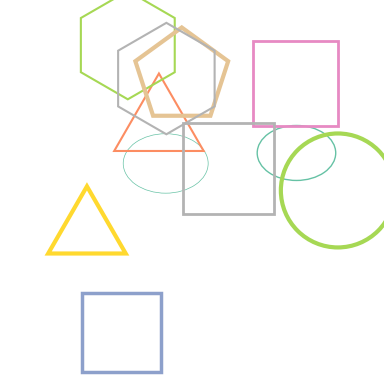[{"shape": "oval", "thickness": 0.5, "radius": 0.55, "center": [0.43, 0.575]}, {"shape": "oval", "thickness": 1, "radius": 0.51, "center": [0.77, 0.603]}, {"shape": "triangle", "thickness": 1.5, "radius": 0.67, "center": [0.413, 0.675]}, {"shape": "square", "thickness": 2.5, "radius": 0.51, "center": [0.315, 0.136]}, {"shape": "square", "thickness": 2, "radius": 0.55, "center": [0.767, 0.782]}, {"shape": "circle", "thickness": 3, "radius": 0.74, "center": [0.878, 0.505]}, {"shape": "hexagon", "thickness": 1.5, "radius": 0.7, "center": [0.332, 0.883]}, {"shape": "triangle", "thickness": 3, "radius": 0.58, "center": [0.226, 0.4]}, {"shape": "pentagon", "thickness": 3, "radius": 0.63, "center": [0.472, 0.802]}, {"shape": "hexagon", "thickness": 1.5, "radius": 0.72, "center": [0.432, 0.796]}, {"shape": "square", "thickness": 2, "radius": 0.59, "center": [0.594, 0.562]}]